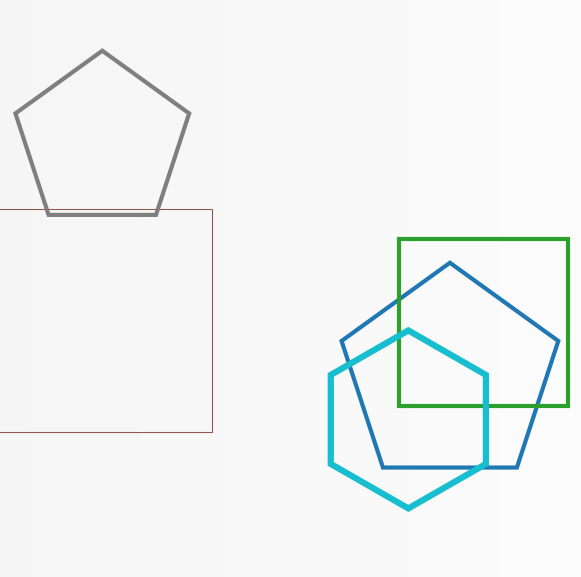[{"shape": "pentagon", "thickness": 2, "radius": 0.98, "center": [0.774, 0.348]}, {"shape": "square", "thickness": 2, "radius": 0.72, "center": [0.832, 0.441]}, {"shape": "square", "thickness": 0.5, "radius": 0.97, "center": [0.171, 0.445]}, {"shape": "pentagon", "thickness": 2, "radius": 0.79, "center": [0.176, 0.754]}, {"shape": "hexagon", "thickness": 3, "radius": 0.77, "center": [0.703, 0.273]}]